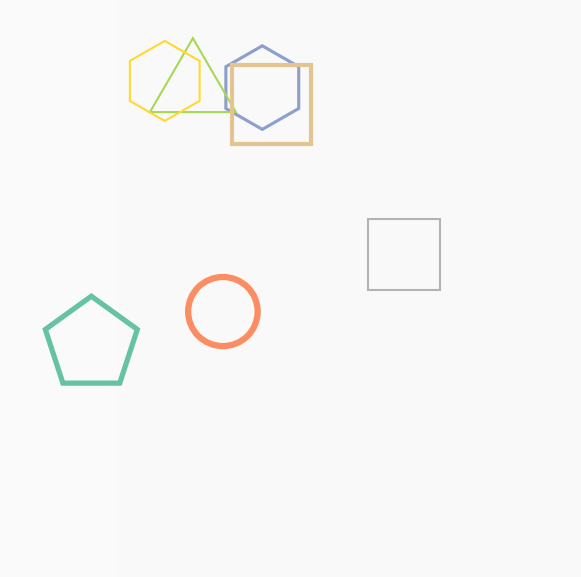[{"shape": "pentagon", "thickness": 2.5, "radius": 0.42, "center": [0.157, 0.403]}, {"shape": "circle", "thickness": 3, "radius": 0.3, "center": [0.383, 0.46]}, {"shape": "hexagon", "thickness": 1.5, "radius": 0.36, "center": [0.451, 0.847]}, {"shape": "triangle", "thickness": 1, "radius": 0.43, "center": [0.332, 0.848]}, {"shape": "hexagon", "thickness": 1, "radius": 0.35, "center": [0.283, 0.859]}, {"shape": "square", "thickness": 2, "radius": 0.34, "center": [0.467, 0.818]}, {"shape": "square", "thickness": 1, "radius": 0.31, "center": [0.695, 0.558]}]